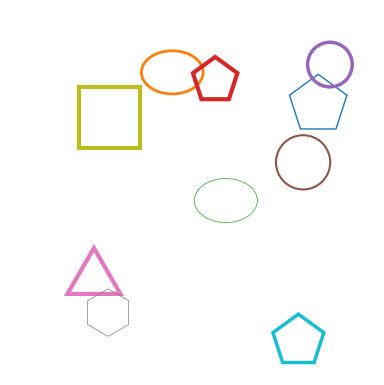[{"shape": "pentagon", "thickness": 1, "radius": 0.39, "center": [0.826, 0.728]}, {"shape": "oval", "thickness": 2, "radius": 0.4, "center": [0.447, 0.812]}, {"shape": "oval", "thickness": 0.5, "radius": 0.41, "center": [0.587, 0.479]}, {"shape": "pentagon", "thickness": 3, "radius": 0.3, "center": [0.559, 0.791]}, {"shape": "circle", "thickness": 2.5, "radius": 0.29, "center": [0.857, 0.832]}, {"shape": "circle", "thickness": 1.5, "radius": 0.35, "center": [0.787, 0.578]}, {"shape": "triangle", "thickness": 3, "radius": 0.4, "center": [0.244, 0.276]}, {"shape": "hexagon", "thickness": 0.5, "radius": 0.31, "center": [0.281, 0.188]}, {"shape": "square", "thickness": 3, "radius": 0.4, "center": [0.285, 0.694]}, {"shape": "pentagon", "thickness": 2.5, "radius": 0.35, "center": [0.775, 0.115]}]